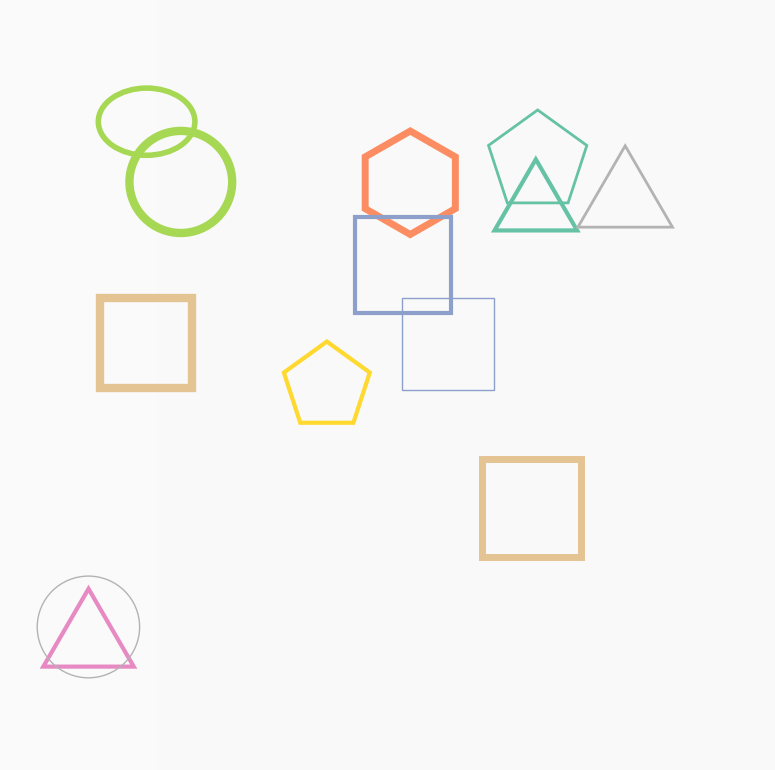[{"shape": "pentagon", "thickness": 1, "radius": 0.33, "center": [0.694, 0.79]}, {"shape": "triangle", "thickness": 1.5, "radius": 0.31, "center": [0.691, 0.732]}, {"shape": "hexagon", "thickness": 2.5, "radius": 0.34, "center": [0.529, 0.763]}, {"shape": "square", "thickness": 0.5, "radius": 0.3, "center": [0.578, 0.553]}, {"shape": "square", "thickness": 1.5, "radius": 0.31, "center": [0.52, 0.656]}, {"shape": "triangle", "thickness": 1.5, "radius": 0.34, "center": [0.114, 0.168]}, {"shape": "oval", "thickness": 2, "radius": 0.31, "center": [0.189, 0.842]}, {"shape": "circle", "thickness": 3, "radius": 0.33, "center": [0.233, 0.764]}, {"shape": "pentagon", "thickness": 1.5, "radius": 0.29, "center": [0.422, 0.498]}, {"shape": "square", "thickness": 2.5, "radius": 0.32, "center": [0.686, 0.34]}, {"shape": "square", "thickness": 3, "radius": 0.3, "center": [0.188, 0.555]}, {"shape": "triangle", "thickness": 1, "radius": 0.35, "center": [0.807, 0.74]}, {"shape": "circle", "thickness": 0.5, "radius": 0.33, "center": [0.114, 0.186]}]